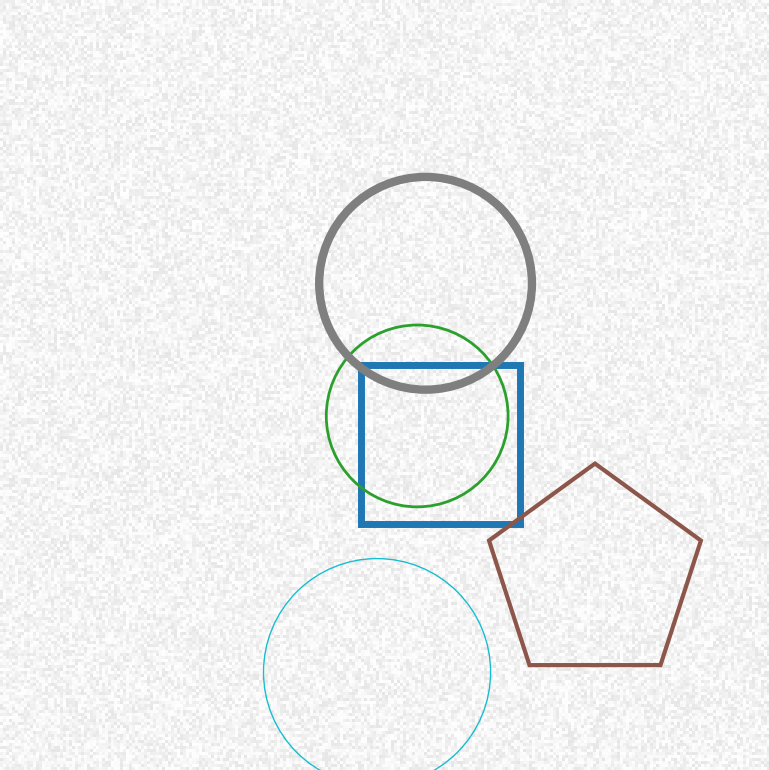[{"shape": "square", "thickness": 2.5, "radius": 0.52, "center": [0.572, 0.423]}, {"shape": "circle", "thickness": 1, "radius": 0.59, "center": [0.542, 0.46]}, {"shape": "pentagon", "thickness": 1.5, "radius": 0.72, "center": [0.773, 0.253]}, {"shape": "circle", "thickness": 3, "radius": 0.69, "center": [0.553, 0.632]}, {"shape": "circle", "thickness": 0.5, "radius": 0.74, "center": [0.49, 0.127]}]